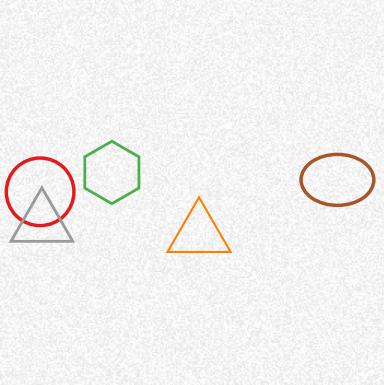[{"shape": "circle", "thickness": 2.5, "radius": 0.44, "center": [0.104, 0.502]}, {"shape": "hexagon", "thickness": 2, "radius": 0.41, "center": [0.291, 0.552]}, {"shape": "triangle", "thickness": 1.5, "radius": 0.47, "center": [0.517, 0.393]}, {"shape": "oval", "thickness": 2.5, "radius": 0.47, "center": [0.876, 0.533]}, {"shape": "triangle", "thickness": 2, "radius": 0.46, "center": [0.109, 0.42]}]